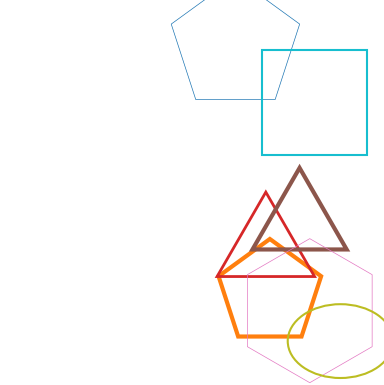[{"shape": "pentagon", "thickness": 0.5, "radius": 0.88, "center": [0.612, 0.883]}, {"shape": "pentagon", "thickness": 3, "radius": 0.7, "center": [0.701, 0.239]}, {"shape": "triangle", "thickness": 2, "radius": 0.73, "center": [0.69, 0.355]}, {"shape": "triangle", "thickness": 3, "radius": 0.71, "center": [0.778, 0.423]}, {"shape": "hexagon", "thickness": 0.5, "radius": 0.94, "center": [0.805, 0.193]}, {"shape": "oval", "thickness": 1.5, "radius": 0.68, "center": [0.884, 0.114]}, {"shape": "square", "thickness": 1.5, "radius": 0.68, "center": [0.817, 0.733]}]